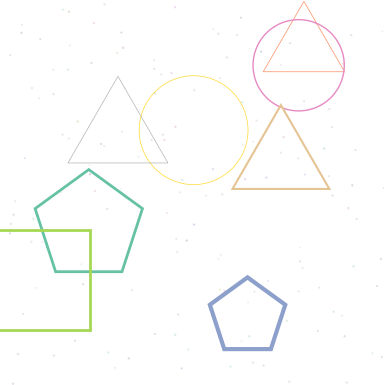[{"shape": "pentagon", "thickness": 2, "radius": 0.73, "center": [0.231, 0.413]}, {"shape": "triangle", "thickness": 0.5, "radius": 0.61, "center": [0.789, 0.875]}, {"shape": "pentagon", "thickness": 3, "radius": 0.51, "center": [0.643, 0.177]}, {"shape": "circle", "thickness": 1, "radius": 0.59, "center": [0.776, 0.83]}, {"shape": "square", "thickness": 2, "radius": 0.64, "center": [0.104, 0.273]}, {"shape": "circle", "thickness": 0.5, "radius": 0.71, "center": [0.503, 0.662]}, {"shape": "triangle", "thickness": 1.5, "radius": 0.73, "center": [0.73, 0.582]}, {"shape": "triangle", "thickness": 0.5, "radius": 0.75, "center": [0.306, 0.652]}]